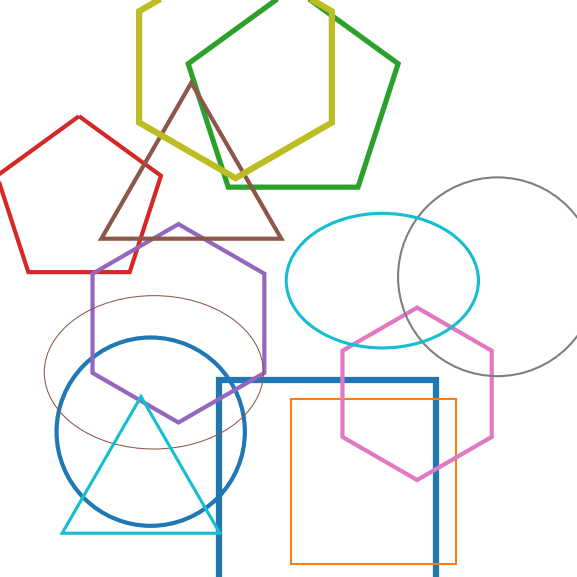[{"shape": "circle", "thickness": 2, "radius": 0.82, "center": [0.261, 0.252]}, {"shape": "square", "thickness": 3, "radius": 0.94, "center": [0.566, 0.154]}, {"shape": "square", "thickness": 1, "radius": 0.71, "center": [0.647, 0.165]}, {"shape": "pentagon", "thickness": 2.5, "radius": 0.96, "center": [0.508, 0.83]}, {"shape": "pentagon", "thickness": 2, "radius": 0.75, "center": [0.137, 0.649]}, {"shape": "hexagon", "thickness": 2, "radius": 0.86, "center": [0.309, 0.439]}, {"shape": "oval", "thickness": 0.5, "radius": 0.95, "center": [0.266, 0.354]}, {"shape": "triangle", "thickness": 2, "radius": 0.9, "center": [0.331, 0.676]}, {"shape": "hexagon", "thickness": 2, "radius": 0.75, "center": [0.722, 0.317]}, {"shape": "circle", "thickness": 1, "radius": 0.86, "center": [0.861, 0.52]}, {"shape": "hexagon", "thickness": 3, "radius": 0.96, "center": [0.408, 0.883]}, {"shape": "oval", "thickness": 1.5, "radius": 0.83, "center": [0.662, 0.513]}, {"shape": "triangle", "thickness": 1.5, "radius": 0.79, "center": [0.244, 0.155]}]